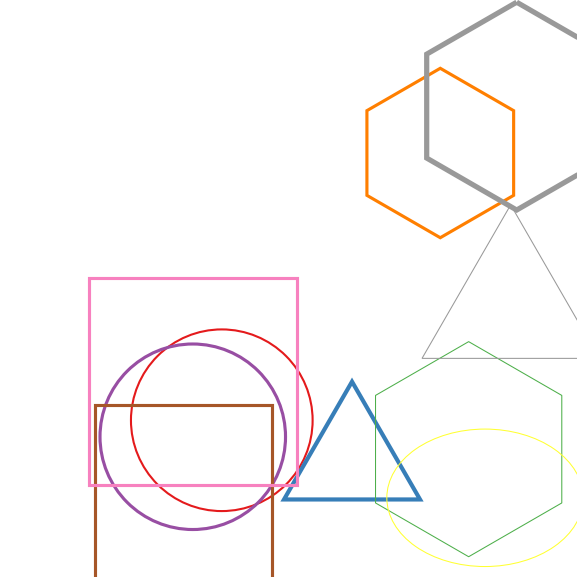[{"shape": "circle", "thickness": 1, "radius": 0.79, "center": [0.384, 0.271]}, {"shape": "triangle", "thickness": 2, "radius": 0.68, "center": [0.61, 0.202]}, {"shape": "hexagon", "thickness": 0.5, "radius": 0.93, "center": [0.812, 0.221]}, {"shape": "circle", "thickness": 1.5, "radius": 0.8, "center": [0.334, 0.243]}, {"shape": "hexagon", "thickness": 1.5, "radius": 0.73, "center": [0.762, 0.734]}, {"shape": "oval", "thickness": 0.5, "radius": 0.85, "center": [0.84, 0.137]}, {"shape": "square", "thickness": 1.5, "radius": 0.77, "center": [0.318, 0.144]}, {"shape": "square", "thickness": 1.5, "radius": 0.9, "center": [0.335, 0.339]}, {"shape": "hexagon", "thickness": 2.5, "radius": 0.9, "center": [0.895, 0.815]}, {"shape": "triangle", "thickness": 0.5, "radius": 0.89, "center": [0.884, 0.467]}]